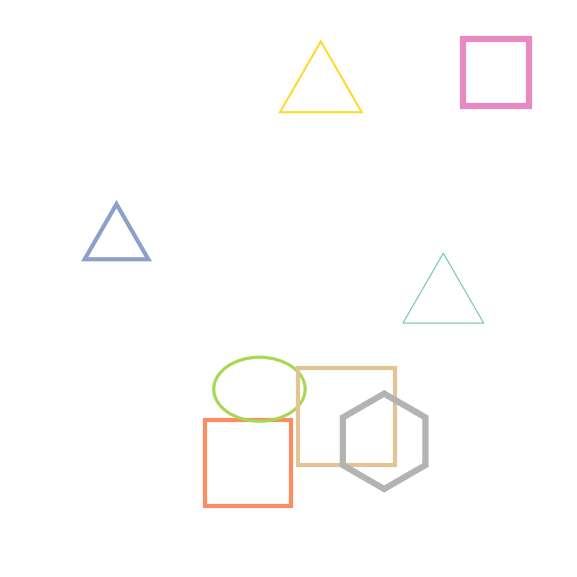[{"shape": "triangle", "thickness": 0.5, "radius": 0.4, "center": [0.768, 0.48]}, {"shape": "square", "thickness": 2, "radius": 0.37, "center": [0.43, 0.198]}, {"shape": "triangle", "thickness": 2, "radius": 0.32, "center": [0.202, 0.582]}, {"shape": "square", "thickness": 3, "radius": 0.29, "center": [0.859, 0.874]}, {"shape": "oval", "thickness": 1.5, "radius": 0.4, "center": [0.449, 0.325]}, {"shape": "triangle", "thickness": 1, "radius": 0.41, "center": [0.556, 0.846]}, {"shape": "square", "thickness": 2, "radius": 0.42, "center": [0.599, 0.278]}, {"shape": "hexagon", "thickness": 3, "radius": 0.41, "center": [0.665, 0.235]}]